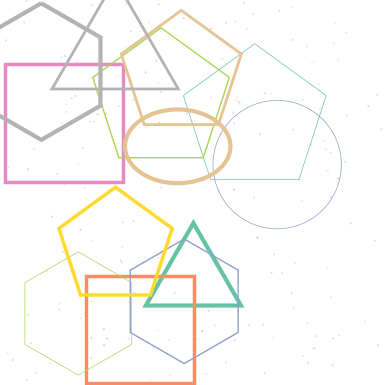[{"shape": "triangle", "thickness": 3, "radius": 0.71, "center": [0.502, 0.278]}, {"shape": "pentagon", "thickness": 0.5, "radius": 0.98, "center": [0.662, 0.691]}, {"shape": "square", "thickness": 2.5, "radius": 0.7, "center": [0.364, 0.145]}, {"shape": "circle", "thickness": 0.5, "radius": 0.83, "center": [0.72, 0.572]}, {"shape": "hexagon", "thickness": 1, "radius": 0.81, "center": [0.478, 0.217]}, {"shape": "square", "thickness": 2.5, "radius": 0.77, "center": [0.166, 0.68]}, {"shape": "pentagon", "thickness": 1, "radius": 0.93, "center": [0.418, 0.741]}, {"shape": "hexagon", "thickness": 0.5, "radius": 0.8, "center": [0.203, 0.186]}, {"shape": "pentagon", "thickness": 2.5, "radius": 0.77, "center": [0.3, 0.359]}, {"shape": "oval", "thickness": 3, "radius": 0.68, "center": [0.462, 0.62]}, {"shape": "pentagon", "thickness": 2, "radius": 0.82, "center": [0.471, 0.809]}, {"shape": "triangle", "thickness": 2, "radius": 0.95, "center": [0.299, 0.864]}, {"shape": "hexagon", "thickness": 3, "radius": 0.89, "center": [0.107, 0.814]}]